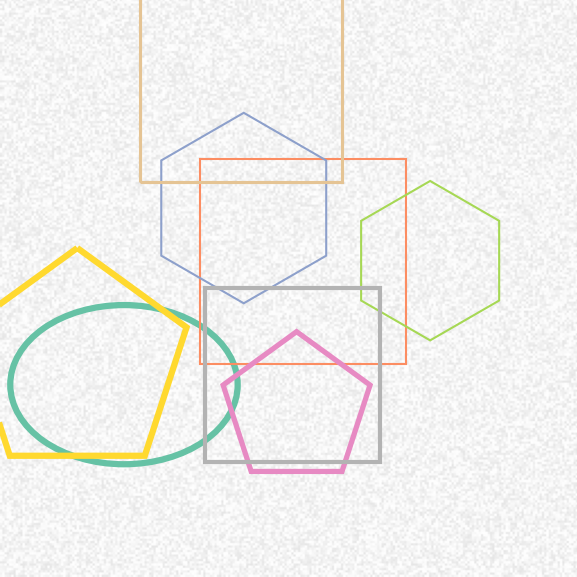[{"shape": "oval", "thickness": 3, "radius": 0.98, "center": [0.215, 0.333]}, {"shape": "square", "thickness": 1, "radius": 0.89, "center": [0.525, 0.547]}, {"shape": "hexagon", "thickness": 1, "radius": 0.82, "center": [0.422, 0.639]}, {"shape": "pentagon", "thickness": 2.5, "radius": 0.67, "center": [0.514, 0.291]}, {"shape": "hexagon", "thickness": 1, "radius": 0.69, "center": [0.745, 0.548]}, {"shape": "pentagon", "thickness": 3, "radius": 0.99, "center": [0.134, 0.371]}, {"shape": "square", "thickness": 1.5, "radius": 0.87, "center": [0.417, 0.859]}, {"shape": "square", "thickness": 2, "radius": 0.75, "center": [0.506, 0.35]}]